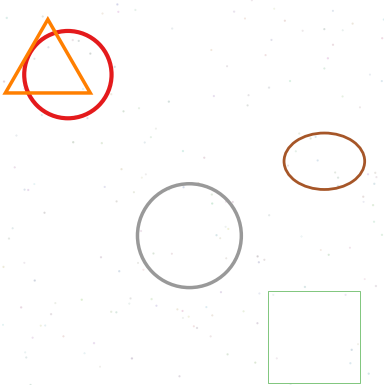[{"shape": "circle", "thickness": 3, "radius": 0.57, "center": [0.176, 0.806]}, {"shape": "square", "thickness": 0.5, "radius": 0.6, "center": [0.815, 0.126]}, {"shape": "triangle", "thickness": 2.5, "radius": 0.64, "center": [0.124, 0.822]}, {"shape": "oval", "thickness": 2, "radius": 0.52, "center": [0.842, 0.581]}, {"shape": "circle", "thickness": 2.5, "radius": 0.67, "center": [0.492, 0.388]}]